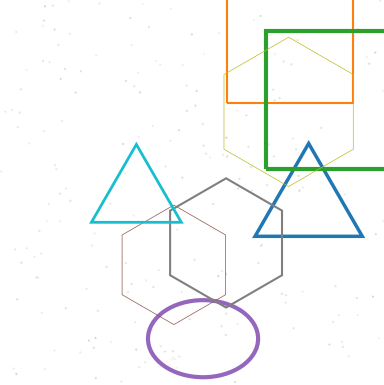[{"shape": "triangle", "thickness": 2.5, "radius": 0.8, "center": [0.802, 0.467]}, {"shape": "square", "thickness": 1.5, "radius": 0.82, "center": [0.753, 0.898]}, {"shape": "square", "thickness": 3, "radius": 0.9, "center": [0.87, 0.74]}, {"shape": "oval", "thickness": 3, "radius": 0.72, "center": [0.527, 0.12]}, {"shape": "hexagon", "thickness": 0.5, "radius": 0.78, "center": [0.452, 0.312]}, {"shape": "hexagon", "thickness": 1.5, "radius": 0.84, "center": [0.587, 0.369]}, {"shape": "hexagon", "thickness": 0.5, "radius": 0.97, "center": [0.75, 0.709]}, {"shape": "triangle", "thickness": 2, "radius": 0.67, "center": [0.354, 0.49]}]